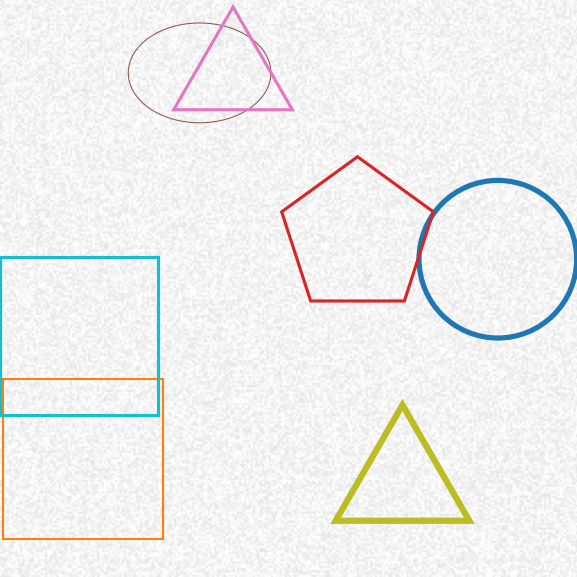[{"shape": "circle", "thickness": 2.5, "radius": 0.68, "center": [0.862, 0.55]}, {"shape": "square", "thickness": 1, "radius": 0.69, "center": [0.144, 0.204]}, {"shape": "pentagon", "thickness": 1.5, "radius": 0.69, "center": [0.619, 0.59]}, {"shape": "oval", "thickness": 0.5, "radius": 0.62, "center": [0.346, 0.873]}, {"shape": "triangle", "thickness": 1.5, "radius": 0.59, "center": [0.404, 0.868]}, {"shape": "triangle", "thickness": 3, "radius": 0.67, "center": [0.697, 0.164]}, {"shape": "square", "thickness": 1.5, "radius": 0.68, "center": [0.137, 0.417]}]